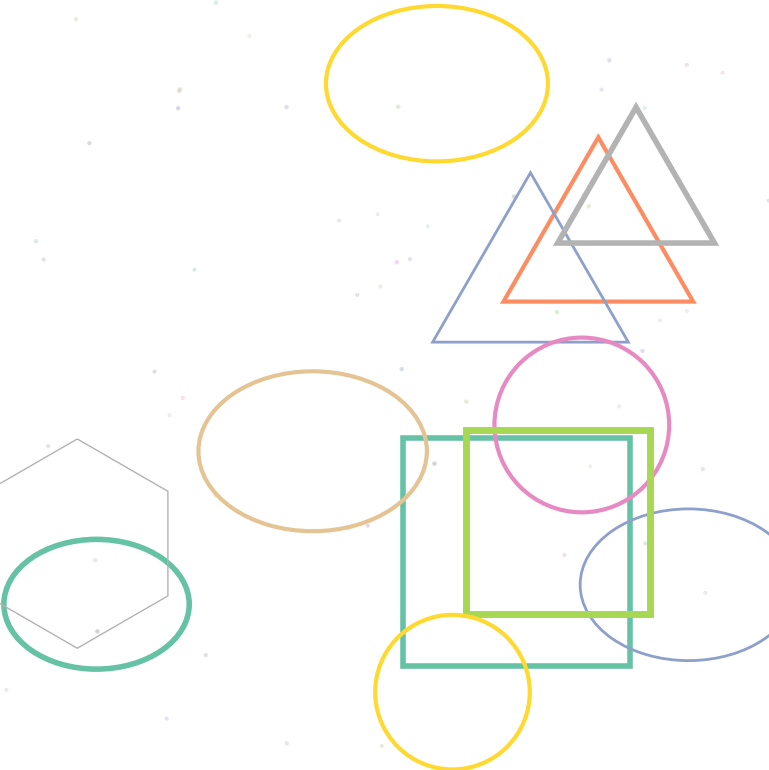[{"shape": "oval", "thickness": 2, "radius": 0.6, "center": [0.125, 0.215]}, {"shape": "square", "thickness": 2, "radius": 0.74, "center": [0.671, 0.283]}, {"shape": "triangle", "thickness": 1.5, "radius": 0.71, "center": [0.777, 0.679]}, {"shape": "triangle", "thickness": 1, "radius": 0.73, "center": [0.689, 0.629]}, {"shape": "oval", "thickness": 1, "radius": 0.7, "center": [0.894, 0.241]}, {"shape": "circle", "thickness": 1.5, "radius": 0.57, "center": [0.756, 0.448]}, {"shape": "square", "thickness": 2.5, "radius": 0.6, "center": [0.725, 0.322]}, {"shape": "oval", "thickness": 1.5, "radius": 0.72, "center": [0.567, 0.891]}, {"shape": "circle", "thickness": 1.5, "radius": 0.5, "center": [0.588, 0.101]}, {"shape": "oval", "thickness": 1.5, "radius": 0.74, "center": [0.406, 0.414]}, {"shape": "hexagon", "thickness": 0.5, "radius": 0.68, "center": [0.1, 0.294]}, {"shape": "triangle", "thickness": 2, "radius": 0.59, "center": [0.826, 0.743]}]